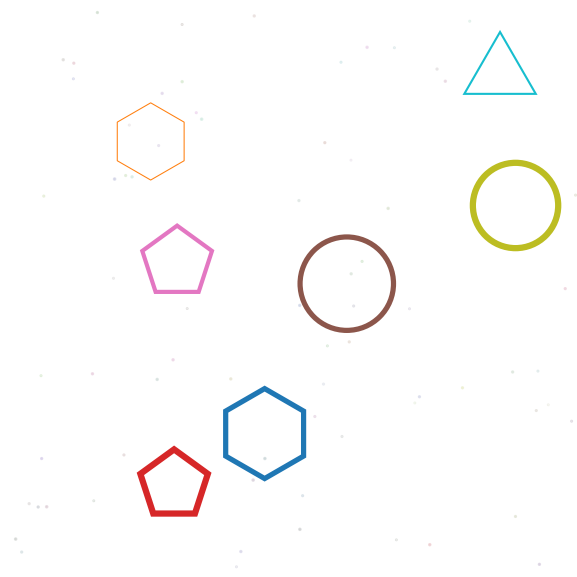[{"shape": "hexagon", "thickness": 2.5, "radius": 0.39, "center": [0.458, 0.248]}, {"shape": "hexagon", "thickness": 0.5, "radius": 0.33, "center": [0.261, 0.754]}, {"shape": "pentagon", "thickness": 3, "radius": 0.31, "center": [0.301, 0.16]}, {"shape": "circle", "thickness": 2.5, "radius": 0.4, "center": [0.601, 0.508]}, {"shape": "pentagon", "thickness": 2, "radius": 0.32, "center": [0.307, 0.545]}, {"shape": "circle", "thickness": 3, "radius": 0.37, "center": [0.893, 0.643]}, {"shape": "triangle", "thickness": 1, "radius": 0.36, "center": [0.866, 0.872]}]